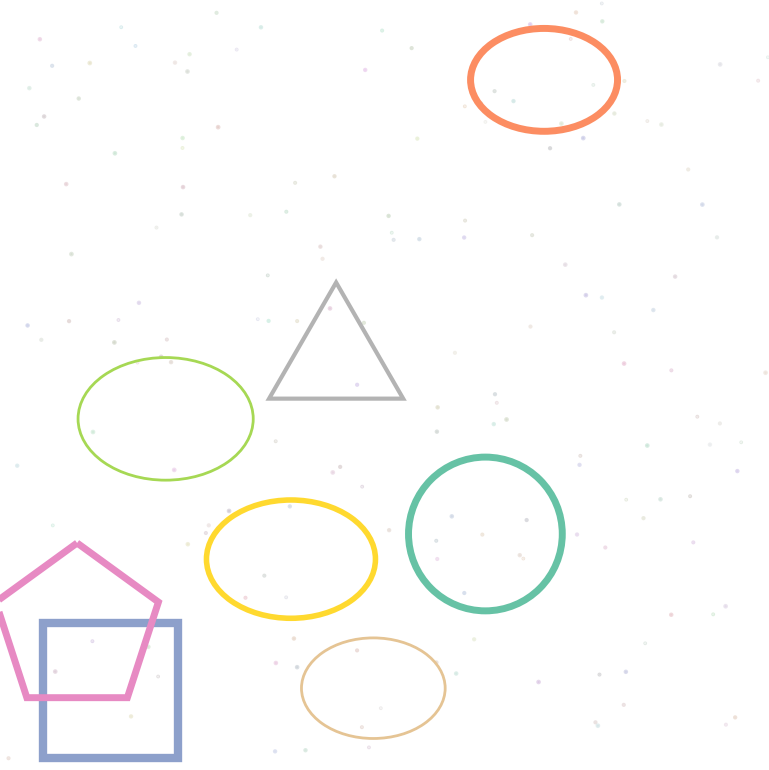[{"shape": "circle", "thickness": 2.5, "radius": 0.5, "center": [0.63, 0.307]}, {"shape": "oval", "thickness": 2.5, "radius": 0.48, "center": [0.707, 0.896]}, {"shape": "square", "thickness": 3, "radius": 0.44, "center": [0.144, 0.104]}, {"shape": "pentagon", "thickness": 2.5, "radius": 0.56, "center": [0.1, 0.184]}, {"shape": "oval", "thickness": 1, "radius": 0.57, "center": [0.215, 0.456]}, {"shape": "oval", "thickness": 2, "radius": 0.55, "center": [0.378, 0.274]}, {"shape": "oval", "thickness": 1, "radius": 0.47, "center": [0.485, 0.106]}, {"shape": "triangle", "thickness": 1.5, "radius": 0.5, "center": [0.437, 0.533]}]